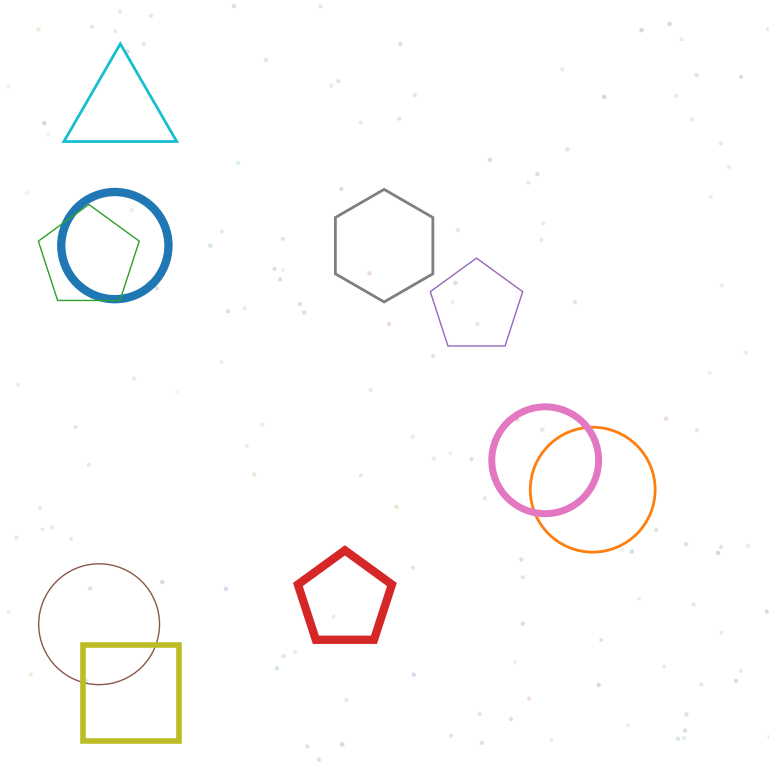[{"shape": "circle", "thickness": 3, "radius": 0.35, "center": [0.149, 0.681]}, {"shape": "circle", "thickness": 1, "radius": 0.41, "center": [0.77, 0.364]}, {"shape": "pentagon", "thickness": 0.5, "radius": 0.34, "center": [0.115, 0.666]}, {"shape": "pentagon", "thickness": 3, "radius": 0.32, "center": [0.448, 0.221]}, {"shape": "pentagon", "thickness": 0.5, "radius": 0.32, "center": [0.619, 0.602]}, {"shape": "circle", "thickness": 0.5, "radius": 0.39, "center": [0.129, 0.189]}, {"shape": "circle", "thickness": 2.5, "radius": 0.35, "center": [0.708, 0.402]}, {"shape": "hexagon", "thickness": 1, "radius": 0.37, "center": [0.499, 0.681]}, {"shape": "square", "thickness": 2, "radius": 0.31, "center": [0.17, 0.1]}, {"shape": "triangle", "thickness": 1, "radius": 0.42, "center": [0.156, 0.859]}]